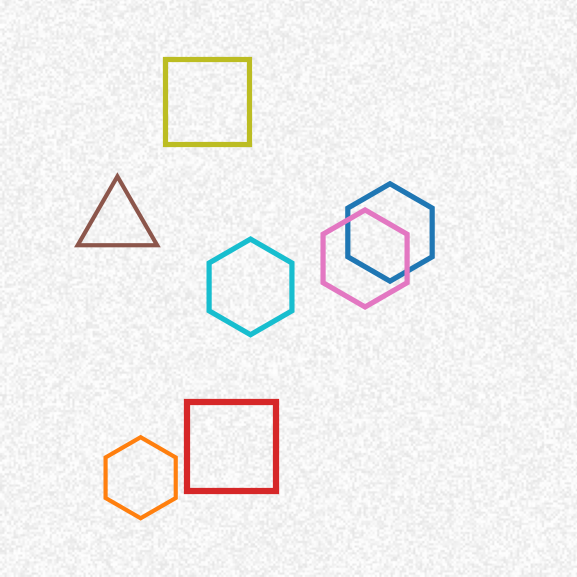[{"shape": "hexagon", "thickness": 2.5, "radius": 0.42, "center": [0.675, 0.597]}, {"shape": "hexagon", "thickness": 2, "radius": 0.35, "center": [0.244, 0.172]}, {"shape": "square", "thickness": 3, "radius": 0.39, "center": [0.4, 0.226]}, {"shape": "triangle", "thickness": 2, "radius": 0.4, "center": [0.203, 0.614]}, {"shape": "hexagon", "thickness": 2.5, "radius": 0.42, "center": [0.632, 0.552]}, {"shape": "square", "thickness": 2.5, "radius": 0.37, "center": [0.358, 0.824]}, {"shape": "hexagon", "thickness": 2.5, "radius": 0.41, "center": [0.434, 0.502]}]